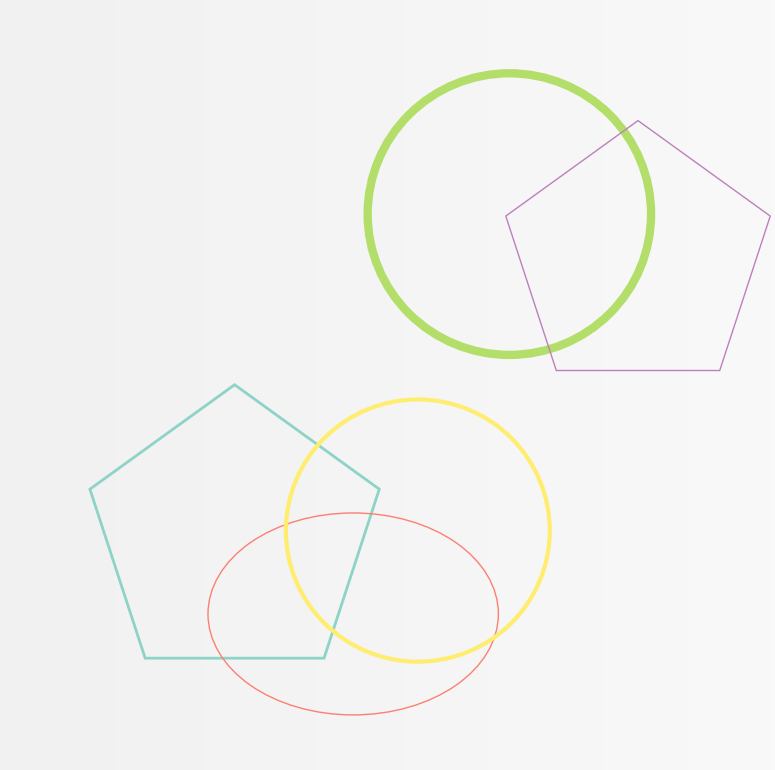[{"shape": "pentagon", "thickness": 1, "radius": 0.98, "center": [0.303, 0.304]}, {"shape": "oval", "thickness": 0.5, "radius": 0.94, "center": [0.456, 0.203]}, {"shape": "circle", "thickness": 3, "radius": 0.91, "center": [0.657, 0.722]}, {"shape": "pentagon", "thickness": 0.5, "radius": 0.9, "center": [0.823, 0.664]}, {"shape": "circle", "thickness": 1.5, "radius": 0.85, "center": [0.539, 0.311]}]